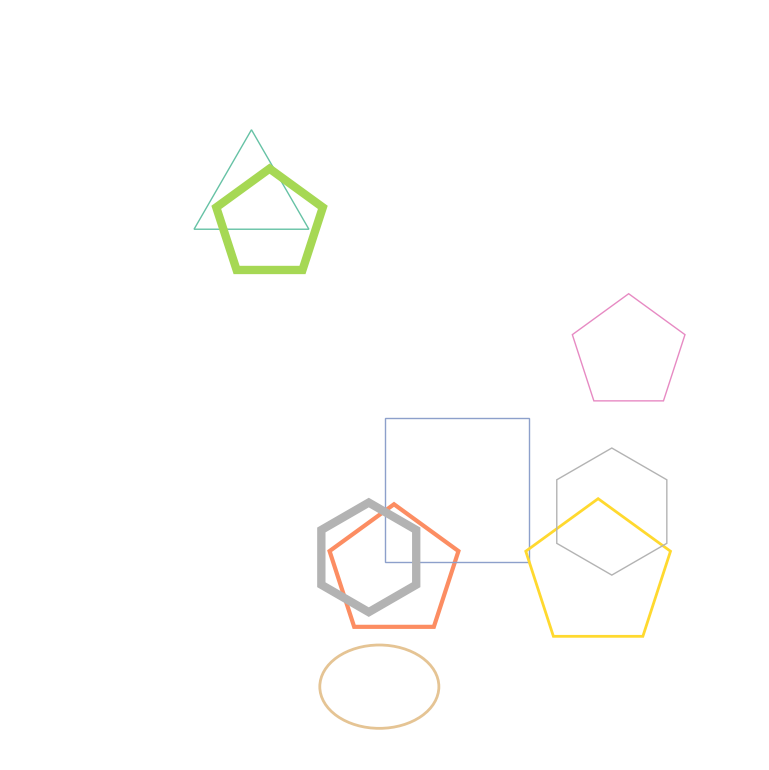[{"shape": "triangle", "thickness": 0.5, "radius": 0.43, "center": [0.327, 0.745]}, {"shape": "pentagon", "thickness": 1.5, "radius": 0.44, "center": [0.512, 0.257]}, {"shape": "square", "thickness": 0.5, "radius": 0.47, "center": [0.594, 0.364]}, {"shape": "pentagon", "thickness": 0.5, "radius": 0.38, "center": [0.816, 0.542]}, {"shape": "pentagon", "thickness": 3, "radius": 0.36, "center": [0.35, 0.708]}, {"shape": "pentagon", "thickness": 1, "radius": 0.49, "center": [0.777, 0.254]}, {"shape": "oval", "thickness": 1, "radius": 0.39, "center": [0.493, 0.108]}, {"shape": "hexagon", "thickness": 3, "radius": 0.36, "center": [0.479, 0.276]}, {"shape": "hexagon", "thickness": 0.5, "radius": 0.41, "center": [0.795, 0.336]}]